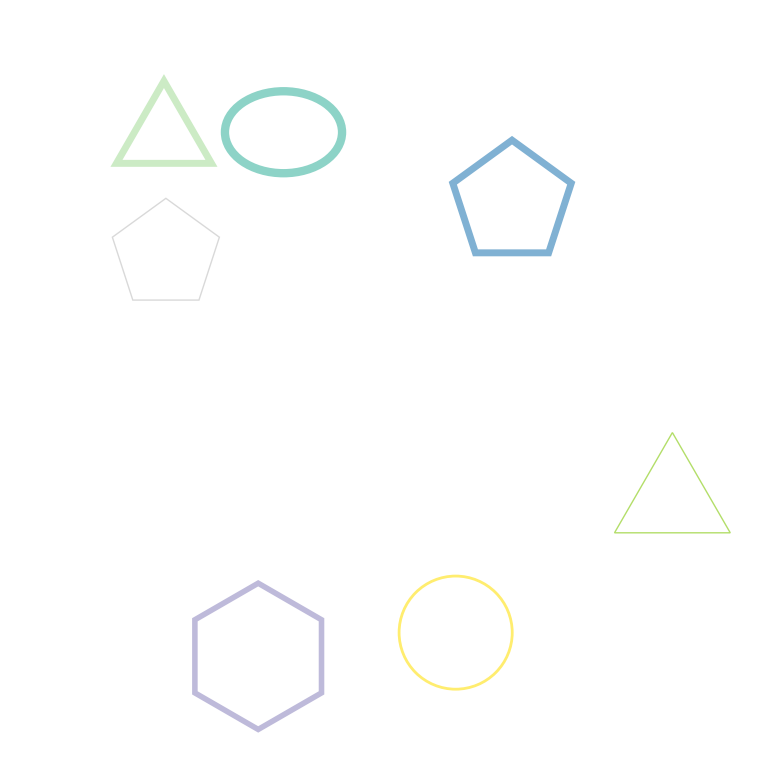[{"shape": "oval", "thickness": 3, "radius": 0.38, "center": [0.368, 0.828]}, {"shape": "hexagon", "thickness": 2, "radius": 0.47, "center": [0.335, 0.148]}, {"shape": "pentagon", "thickness": 2.5, "radius": 0.4, "center": [0.665, 0.737]}, {"shape": "triangle", "thickness": 0.5, "radius": 0.43, "center": [0.873, 0.351]}, {"shape": "pentagon", "thickness": 0.5, "radius": 0.37, "center": [0.215, 0.669]}, {"shape": "triangle", "thickness": 2.5, "radius": 0.36, "center": [0.213, 0.823]}, {"shape": "circle", "thickness": 1, "radius": 0.37, "center": [0.592, 0.178]}]